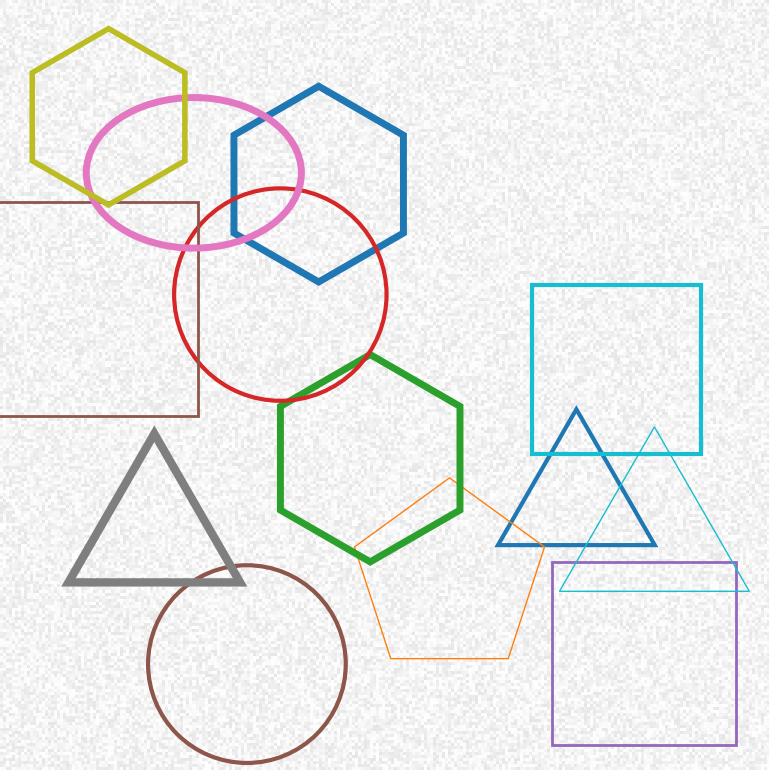[{"shape": "triangle", "thickness": 1.5, "radius": 0.59, "center": [0.749, 0.351]}, {"shape": "hexagon", "thickness": 2.5, "radius": 0.64, "center": [0.414, 0.761]}, {"shape": "pentagon", "thickness": 0.5, "radius": 0.65, "center": [0.584, 0.25]}, {"shape": "hexagon", "thickness": 2.5, "radius": 0.67, "center": [0.481, 0.405]}, {"shape": "circle", "thickness": 1.5, "radius": 0.69, "center": [0.364, 0.617]}, {"shape": "square", "thickness": 1, "radius": 0.59, "center": [0.836, 0.151]}, {"shape": "circle", "thickness": 1.5, "radius": 0.64, "center": [0.321, 0.138]}, {"shape": "square", "thickness": 1, "radius": 0.7, "center": [0.118, 0.599]}, {"shape": "oval", "thickness": 2.5, "radius": 0.7, "center": [0.252, 0.776]}, {"shape": "triangle", "thickness": 3, "radius": 0.64, "center": [0.2, 0.308]}, {"shape": "hexagon", "thickness": 2, "radius": 0.57, "center": [0.141, 0.848]}, {"shape": "triangle", "thickness": 0.5, "radius": 0.71, "center": [0.85, 0.303]}, {"shape": "square", "thickness": 1.5, "radius": 0.55, "center": [0.801, 0.52]}]